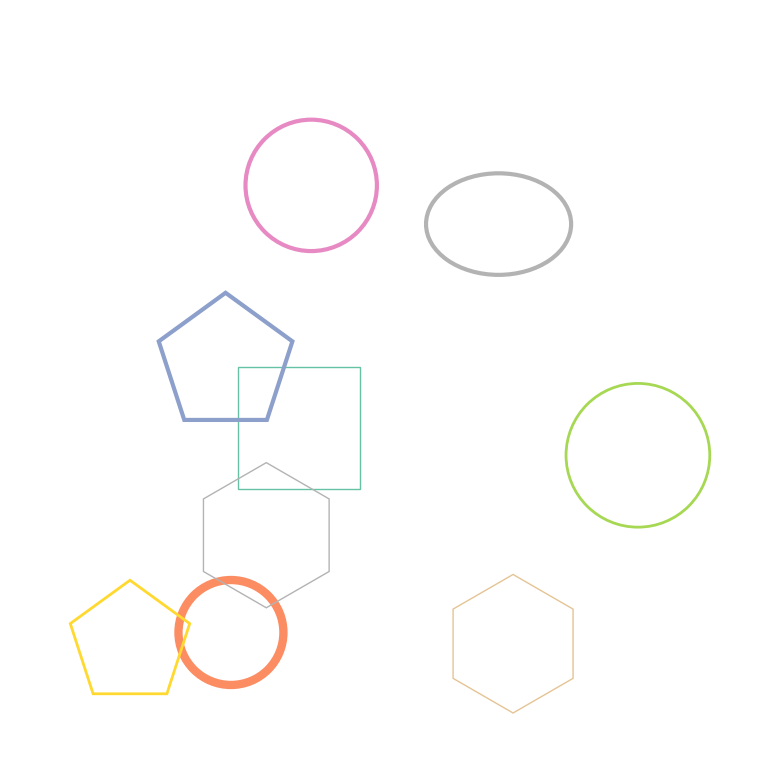[{"shape": "square", "thickness": 0.5, "radius": 0.4, "center": [0.389, 0.444]}, {"shape": "circle", "thickness": 3, "radius": 0.34, "center": [0.3, 0.179]}, {"shape": "pentagon", "thickness": 1.5, "radius": 0.46, "center": [0.293, 0.528]}, {"shape": "circle", "thickness": 1.5, "radius": 0.43, "center": [0.404, 0.759]}, {"shape": "circle", "thickness": 1, "radius": 0.47, "center": [0.828, 0.409]}, {"shape": "pentagon", "thickness": 1, "radius": 0.41, "center": [0.169, 0.165]}, {"shape": "hexagon", "thickness": 0.5, "radius": 0.45, "center": [0.666, 0.164]}, {"shape": "hexagon", "thickness": 0.5, "radius": 0.47, "center": [0.346, 0.305]}, {"shape": "oval", "thickness": 1.5, "radius": 0.47, "center": [0.648, 0.709]}]